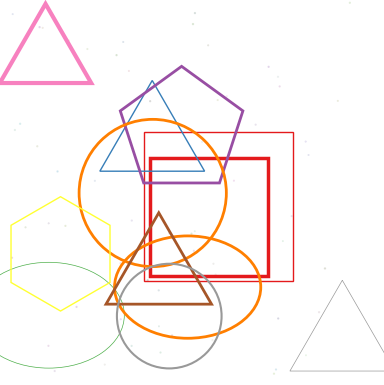[{"shape": "square", "thickness": 1, "radius": 0.97, "center": [0.568, 0.464]}, {"shape": "square", "thickness": 2.5, "radius": 0.77, "center": [0.543, 0.436]}, {"shape": "triangle", "thickness": 1, "radius": 0.79, "center": [0.395, 0.634]}, {"shape": "oval", "thickness": 0.5, "radius": 0.98, "center": [0.127, 0.181]}, {"shape": "pentagon", "thickness": 2, "radius": 0.84, "center": [0.472, 0.66]}, {"shape": "circle", "thickness": 2, "radius": 0.96, "center": [0.397, 0.499]}, {"shape": "oval", "thickness": 2, "radius": 0.95, "center": [0.487, 0.254]}, {"shape": "hexagon", "thickness": 1, "radius": 0.74, "center": [0.157, 0.341]}, {"shape": "triangle", "thickness": 2, "radius": 0.79, "center": [0.412, 0.289]}, {"shape": "triangle", "thickness": 3, "radius": 0.69, "center": [0.118, 0.853]}, {"shape": "circle", "thickness": 1.5, "radius": 0.68, "center": [0.44, 0.179]}, {"shape": "triangle", "thickness": 0.5, "radius": 0.79, "center": [0.889, 0.115]}]